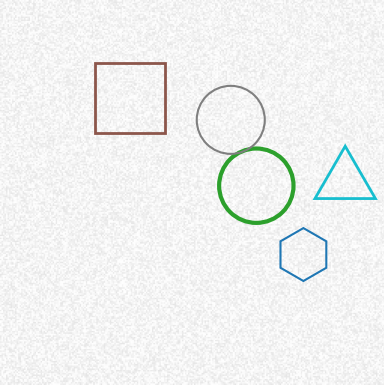[{"shape": "hexagon", "thickness": 1.5, "radius": 0.34, "center": [0.788, 0.339]}, {"shape": "circle", "thickness": 3, "radius": 0.48, "center": [0.666, 0.518]}, {"shape": "square", "thickness": 2, "radius": 0.45, "center": [0.338, 0.746]}, {"shape": "circle", "thickness": 1.5, "radius": 0.44, "center": [0.599, 0.689]}, {"shape": "triangle", "thickness": 2, "radius": 0.45, "center": [0.897, 0.53]}]